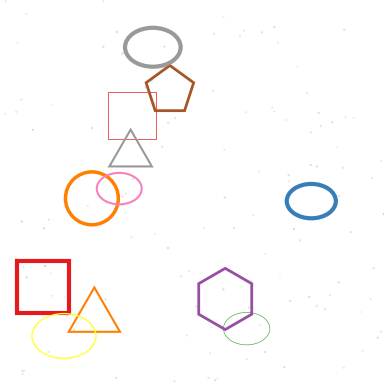[{"shape": "square", "thickness": 0.5, "radius": 0.31, "center": [0.343, 0.7]}, {"shape": "square", "thickness": 3, "radius": 0.34, "center": [0.111, 0.254]}, {"shape": "oval", "thickness": 3, "radius": 0.32, "center": [0.809, 0.478]}, {"shape": "oval", "thickness": 0.5, "radius": 0.3, "center": [0.641, 0.146]}, {"shape": "hexagon", "thickness": 2, "radius": 0.4, "center": [0.585, 0.224]}, {"shape": "circle", "thickness": 2.5, "radius": 0.34, "center": [0.239, 0.485]}, {"shape": "triangle", "thickness": 1.5, "radius": 0.38, "center": [0.245, 0.177]}, {"shape": "oval", "thickness": 1, "radius": 0.42, "center": [0.166, 0.127]}, {"shape": "pentagon", "thickness": 2, "radius": 0.32, "center": [0.441, 0.765]}, {"shape": "oval", "thickness": 1.5, "radius": 0.29, "center": [0.31, 0.51]}, {"shape": "triangle", "thickness": 1.5, "radius": 0.32, "center": [0.339, 0.6]}, {"shape": "oval", "thickness": 3, "radius": 0.36, "center": [0.397, 0.877]}]